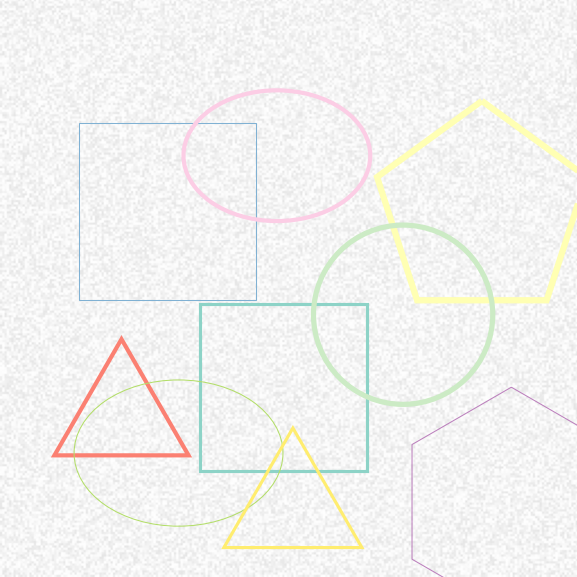[{"shape": "square", "thickness": 1.5, "radius": 0.72, "center": [0.491, 0.328]}, {"shape": "pentagon", "thickness": 3, "radius": 0.95, "center": [0.834, 0.634]}, {"shape": "triangle", "thickness": 2, "radius": 0.67, "center": [0.21, 0.278]}, {"shape": "square", "thickness": 0.5, "radius": 0.76, "center": [0.29, 0.633]}, {"shape": "oval", "thickness": 0.5, "radius": 0.9, "center": [0.309, 0.215]}, {"shape": "oval", "thickness": 2, "radius": 0.81, "center": [0.479, 0.73]}, {"shape": "hexagon", "thickness": 0.5, "radius": 0.99, "center": [0.885, 0.13]}, {"shape": "circle", "thickness": 2.5, "radius": 0.78, "center": [0.698, 0.454]}, {"shape": "triangle", "thickness": 1.5, "radius": 0.69, "center": [0.507, 0.12]}]